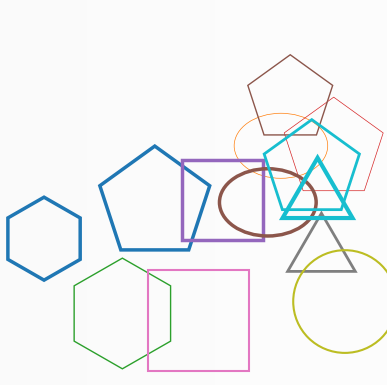[{"shape": "hexagon", "thickness": 2.5, "radius": 0.54, "center": [0.114, 0.38]}, {"shape": "pentagon", "thickness": 2.5, "radius": 0.75, "center": [0.399, 0.471]}, {"shape": "oval", "thickness": 0.5, "radius": 0.6, "center": [0.725, 0.621]}, {"shape": "hexagon", "thickness": 1, "radius": 0.72, "center": [0.316, 0.186]}, {"shape": "pentagon", "thickness": 0.5, "radius": 0.67, "center": [0.861, 0.613]}, {"shape": "square", "thickness": 2.5, "radius": 0.52, "center": [0.574, 0.481]}, {"shape": "oval", "thickness": 2.5, "radius": 0.62, "center": [0.691, 0.474]}, {"shape": "pentagon", "thickness": 1, "radius": 0.58, "center": [0.749, 0.743]}, {"shape": "square", "thickness": 1.5, "radius": 0.65, "center": [0.512, 0.167]}, {"shape": "triangle", "thickness": 2, "radius": 0.5, "center": [0.83, 0.345]}, {"shape": "circle", "thickness": 1.5, "radius": 0.67, "center": [0.89, 0.217]}, {"shape": "pentagon", "thickness": 2, "radius": 0.65, "center": [0.805, 0.56]}, {"shape": "triangle", "thickness": 3, "radius": 0.52, "center": [0.82, 0.486]}]